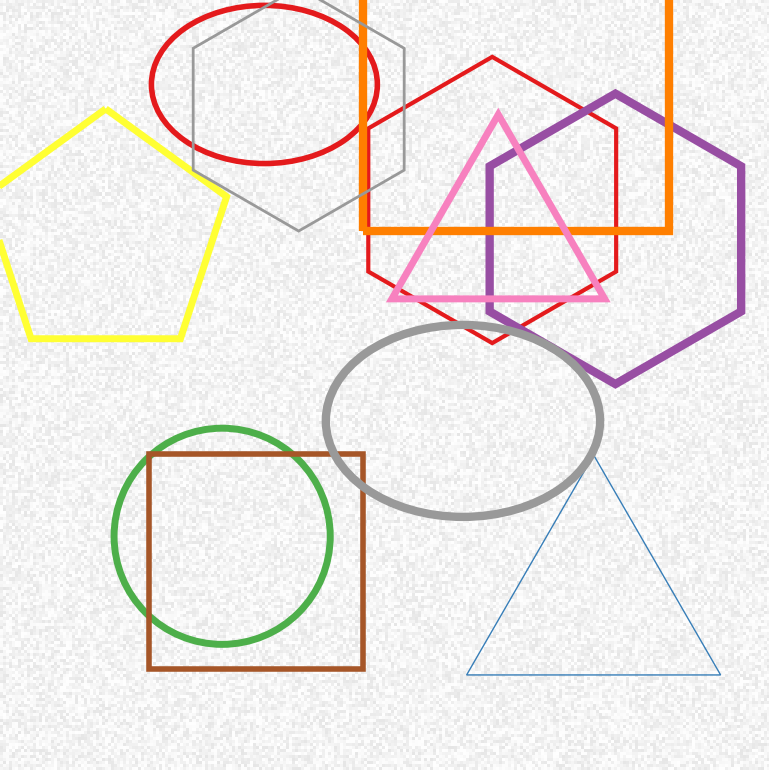[{"shape": "oval", "thickness": 2, "radius": 0.73, "center": [0.343, 0.89]}, {"shape": "hexagon", "thickness": 1.5, "radius": 0.93, "center": [0.639, 0.74]}, {"shape": "triangle", "thickness": 0.5, "radius": 0.95, "center": [0.771, 0.219]}, {"shape": "circle", "thickness": 2.5, "radius": 0.7, "center": [0.289, 0.304]}, {"shape": "hexagon", "thickness": 3, "radius": 0.94, "center": [0.799, 0.69]}, {"shape": "square", "thickness": 3, "radius": 0.99, "center": [0.67, 0.898]}, {"shape": "pentagon", "thickness": 2.5, "radius": 0.83, "center": [0.137, 0.694]}, {"shape": "square", "thickness": 2, "radius": 0.7, "center": [0.332, 0.271]}, {"shape": "triangle", "thickness": 2.5, "radius": 0.8, "center": [0.647, 0.692]}, {"shape": "hexagon", "thickness": 1, "radius": 0.79, "center": [0.388, 0.858]}, {"shape": "oval", "thickness": 3, "radius": 0.89, "center": [0.601, 0.453]}]